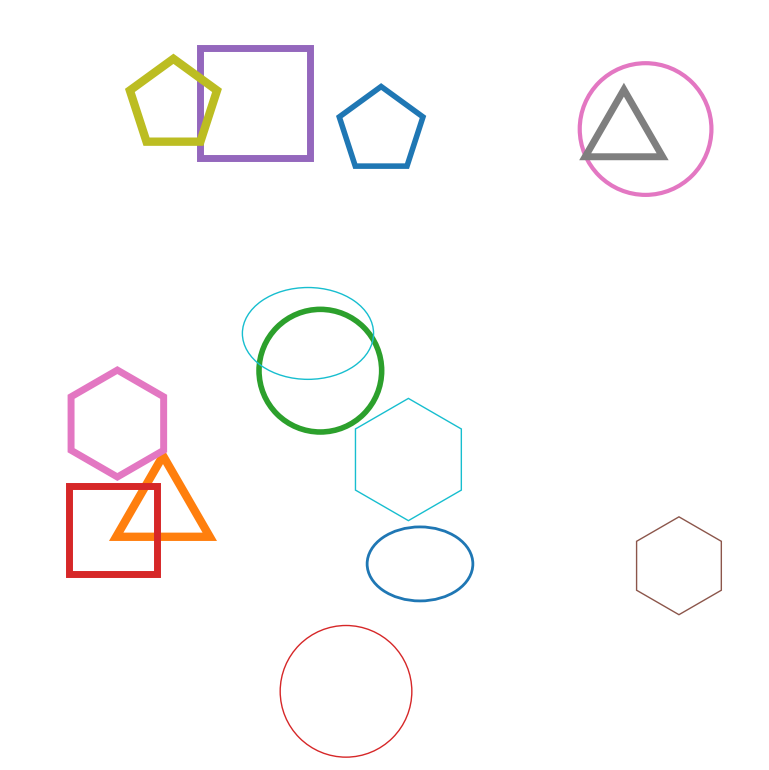[{"shape": "oval", "thickness": 1, "radius": 0.34, "center": [0.545, 0.268]}, {"shape": "pentagon", "thickness": 2, "radius": 0.29, "center": [0.495, 0.83]}, {"shape": "triangle", "thickness": 3, "radius": 0.35, "center": [0.212, 0.338]}, {"shape": "circle", "thickness": 2, "radius": 0.4, "center": [0.416, 0.519]}, {"shape": "circle", "thickness": 0.5, "radius": 0.43, "center": [0.449, 0.102]}, {"shape": "square", "thickness": 2.5, "radius": 0.29, "center": [0.147, 0.312]}, {"shape": "square", "thickness": 2.5, "radius": 0.36, "center": [0.331, 0.866]}, {"shape": "hexagon", "thickness": 0.5, "radius": 0.32, "center": [0.882, 0.265]}, {"shape": "circle", "thickness": 1.5, "radius": 0.43, "center": [0.838, 0.832]}, {"shape": "hexagon", "thickness": 2.5, "radius": 0.35, "center": [0.152, 0.45]}, {"shape": "triangle", "thickness": 2.5, "radius": 0.29, "center": [0.81, 0.825]}, {"shape": "pentagon", "thickness": 3, "radius": 0.3, "center": [0.225, 0.864]}, {"shape": "oval", "thickness": 0.5, "radius": 0.43, "center": [0.4, 0.567]}, {"shape": "hexagon", "thickness": 0.5, "radius": 0.4, "center": [0.53, 0.403]}]